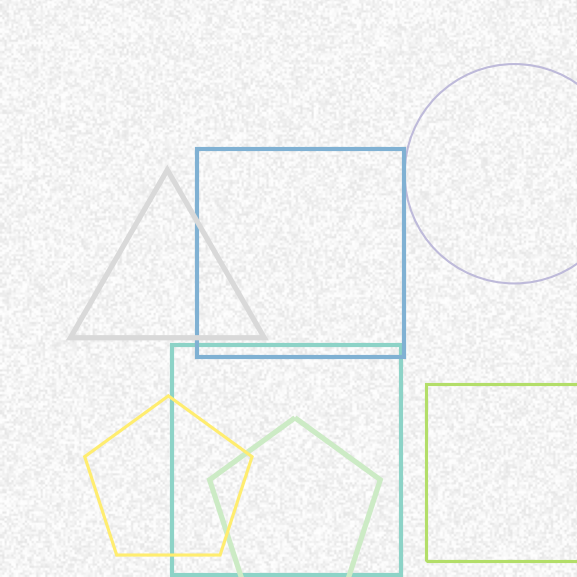[{"shape": "square", "thickness": 2, "radius": 0.99, "center": [0.496, 0.203]}, {"shape": "circle", "thickness": 1, "radius": 0.95, "center": [0.891, 0.698]}, {"shape": "square", "thickness": 2, "radius": 0.9, "center": [0.52, 0.561]}, {"shape": "square", "thickness": 1.5, "radius": 0.76, "center": [0.891, 0.181]}, {"shape": "triangle", "thickness": 2.5, "radius": 0.97, "center": [0.29, 0.511]}, {"shape": "pentagon", "thickness": 2.5, "radius": 0.78, "center": [0.511, 0.12]}, {"shape": "pentagon", "thickness": 1.5, "radius": 0.76, "center": [0.292, 0.161]}]